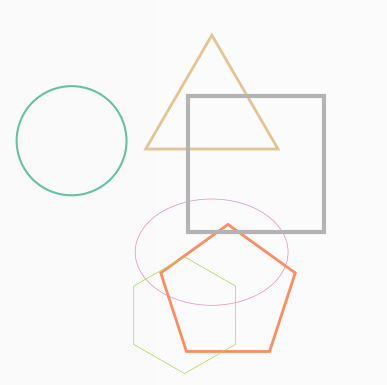[{"shape": "circle", "thickness": 1.5, "radius": 0.71, "center": [0.185, 0.634]}, {"shape": "pentagon", "thickness": 2, "radius": 0.91, "center": [0.588, 0.235]}, {"shape": "oval", "thickness": 0.5, "radius": 0.99, "center": [0.546, 0.345]}, {"shape": "hexagon", "thickness": 0.5, "radius": 0.76, "center": [0.476, 0.181]}, {"shape": "triangle", "thickness": 2, "radius": 0.99, "center": [0.547, 0.712]}, {"shape": "square", "thickness": 3, "radius": 0.88, "center": [0.66, 0.574]}]